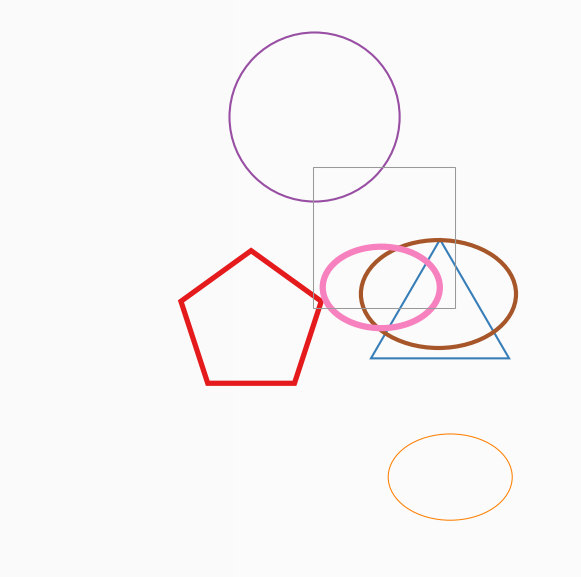[{"shape": "pentagon", "thickness": 2.5, "radius": 0.63, "center": [0.432, 0.438]}, {"shape": "triangle", "thickness": 1, "radius": 0.69, "center": [0.757, 0.447]}, {"shape": "circle", "thickness": 1, "radius": 0.73, "center": [0.541, 0.797]}, {"shape": "oval", "thickness": 0.5, "radius": 0.53, "center": [0.775, 0.173]}, {"shape": "oval", "thickness": 2, "radius": 0.67, "center": [0.754, 0.49]}, {"shape": "oval", "thickness": 3, "radius": 0.5, "center": [0.656, 0.501]}, {"shape": "square", "thickness": 0.5, "radius": 0.61, "center": [0.661, 0.587]}]